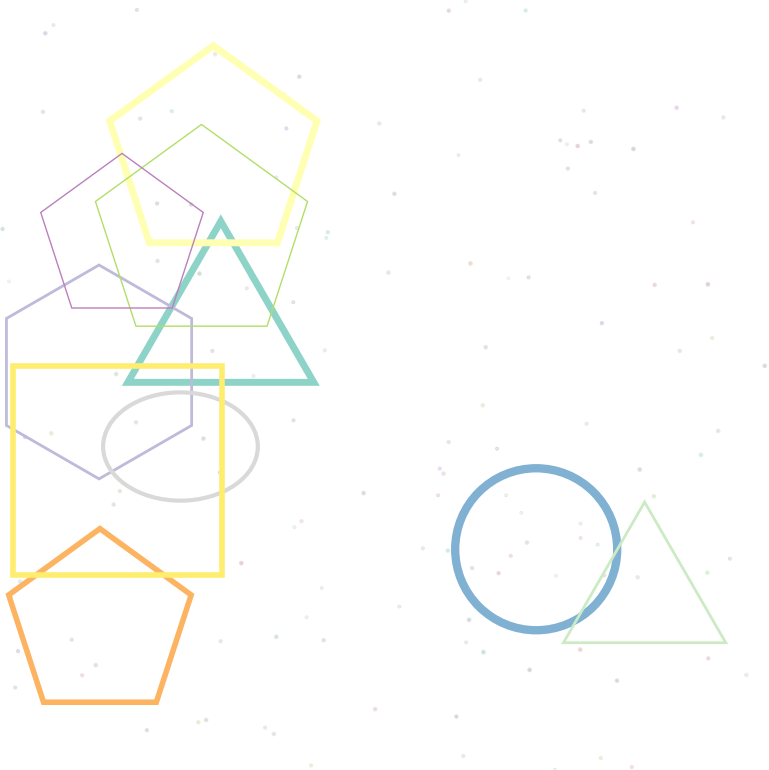[{"shape": "triangle", "thickness": 2.5, "radius": 0.7, "center": [0.287, 0.573]}, {"shape": "pentagon", "thickness": 2.5, "radius": 0.71, "center": [0.277, 0.799]}, {"shape": "hexagon", "thickness": 1, "radius": 0.69, "center": [0.129, 0.517]}, {"shape": "circle", "thickness": 3, "radius": 0.53, "center": [0.696, 0.287]}, {"shape": "pentagon", "thickness": 2, "radius": 0.62, "center": [0.13, 0.189]}, {"shape": "pentagon", "thickness": 0.5, "radius": 0.72, "center": [0.262, 0.694]}, {"shape": "oval", "thickness": 1.5, "radius": 0.5, "center": [0.234, 0.42]}, {"shape": "pentagon", "thickness": 0.5, "radius": 0.55, "center": [0.158, 0.69]}, {"shape": "triangle", "thickness": 1, "radius": 0.61, "center": [0.837, 0.226]}, {"shape": "square", "thickness": 2, "radius": 0.68, "center": [0.153, 0.389]}]